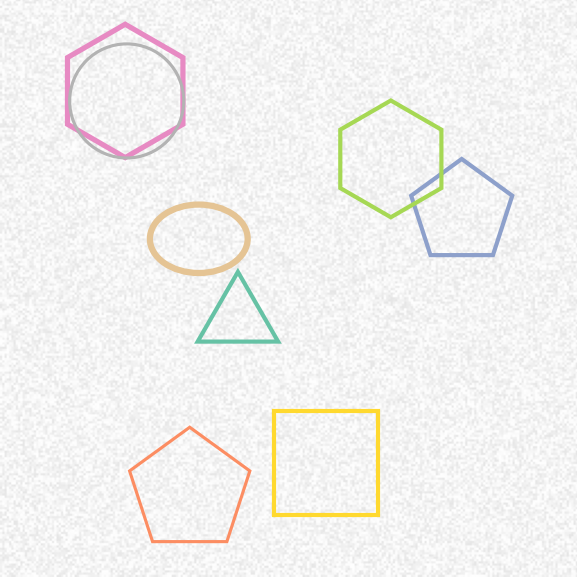[{"shape": "triangle", "thickness": 2, "radius": 0.4, "center": [0.412, 0.448]}, {"shape": "pentagon", "thickness": 1.5, "radius": 0.55, "center": [0.329, 0.15]}, {"shape": "pentagon", "thickness": 2, "radius": 0.46, "center": [0.799, 0.632]}, {"shape": "hexagon", "thickness": 2.5, "radius": 0.58, "center": [0.217, 0.842]}, {"shape": "hexagon", "thickness": 2, "radius": 0.51, "center": [0.677, 0.724]}, {"shape": "square", "thickness": 2, "radius": 0.45, "center": [0.565, 0.197]}, {"shape": "oval", "thickness": 3, "radius": 0.42, "center": [0.344, 0.586]}, {"shape": "circle", "thickness": 1.5, "radius": 0.49, "center": [0.219, 0.824]}]